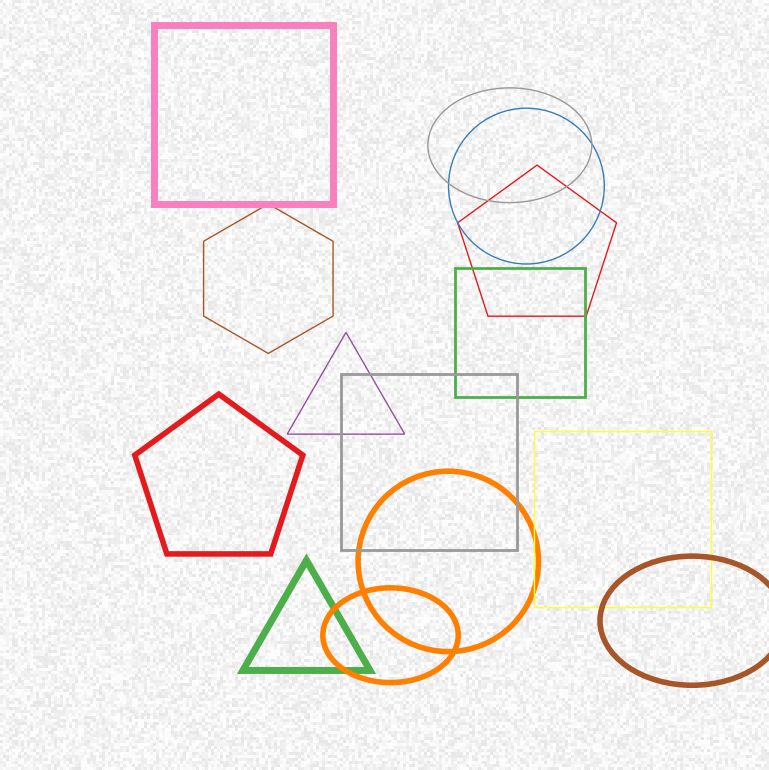[{"shape": "pentagon", "thickness": 2, "radius": 0.57, "center": [0.284, 0.373]}, {"shape": "pentagon", "thickness": 0.5, "radius": 0.54, "center": [0.698, 0.677]}, {"shape": "circle", "thickness": 0.5, "radius": 0.51, "center": [0.684, 0.758]}, {"shape": "triangle", "thickness": 2.5, "radius": 0.48, "center": [0.398, 0.177]}, {"shape": "square", "thickness": 1, "radius": 0.42, "center": [0.675, 0.568]}, {"shape": "triangle", "thickness": 0.5, "radius": 0.44, "center": [0.449, 0.48]}, {"shape": "oval", "thickness": 2, "radius": 0.44, "center": [0.507, 0.175]}, {"shape": "circle", "thickness": 2, "radius": 0.59, "center": [0.582, 0.271]}, {"shape": "square", "thickness": 0.5, "radius": 0.57, "center": [0.808, 0.326]}, {"shape": "hexagon", "thickness": 0.5, "radius": 0.49, "center": [0.348, 0.638]}, {"shape": "oval", "thickness": 2, "radius": 0.6, "center": [0.899, 0.194]}, {"shape": "square", "thickness": 2.5, "radius": 0.58, "center": [0.316, 0.851]}, {"shape": "oval", "thickness": 0.5, "radius": 0.53, "center": [0.662, 0.811]}, {"shape": "square", "thickness": 1, "radius": 0.57, "center": [0.557, 0.4]}]